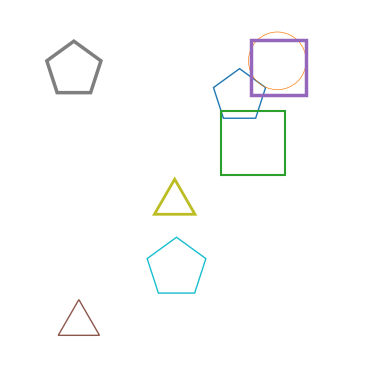[{"shape": "pentagon", "thickness": 1, "radius": 0.36, "center": [0.622, 0.75]}, {"shape": "circle", "thickness": 0.5, "radius": 0.37, "center": [0.72, 0.842]}, {"shape": "square", "thickness": 1.5, "radius": 0.41, "center": [0.658, 0.629]}, {"shape": "square", "thickness": 2.5, "radius": 0.36, "center": [0.724, 0.825]}, {"shape": "triangle", "thickness": 1, "radius": 0.31, "center": [0.205, 0.16]}, {"shape": "pentagon", "thickness": 2.5, "radius": 0.37, "center": [0.192, 0.819]}, {"shape": "triangle", "thickness": 2, "radius": 0.3, "center": [0.454, 0.474]}, {"shape": "pentagon", "thickness": 1, "radius": 0.4, "center": [0.458, 0.304]}]